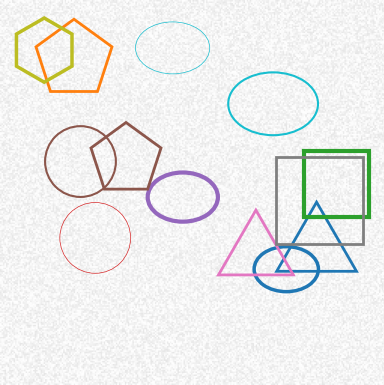[{"shape": "triangle", "thickness": 2, "radius": 0.6, "center": [0.822, 0.355]}, {"shape": "oval", "thickness": 2.5, "radius": 0.42, "center": [0.744, 0.301]}, {"shape": "pentagon", "thickness": 2, "radius": 0.52, "center": [0.192, 0.846]}, {"shape": "square", "thickness": 3, "radius": 0.43, "center": [0.874, 0.522]}, {"shape": "circle", "thickness": 0.5, "radius": 0.46, "center": [0.247, 0.382]}, {"shape": "oval", "thickness": 3, "radius": 0.46, "center": [0.475, 0.488]}, {"shape": "circle", "thickness": 1.5, "radius": 0.46, "center": [0.209, 0.58]}, {"shape": "pentagon", "thickness": 2, "radius": 0.48, "center": [0.327, 0.586]}, {"shape": "triangle", "thickness": 2, "radius": 0.56, "center": [0.665, 0.342]}, {"shape": "square", "thickness": 2, "radius": 0.56, "center": [0.83, 0.479]}, {"shape": "hexagon", "thickness": 2.5, "radius": 0.42, "center": [0.115, 0.87]}, {"shape": "oval", "thickness": 1.5, "radius": 0.58, "center": [0.709, 0.73]}, {"shape": "oval", "thickness": 0.5, "radius": 0.48, "center": [0.448, 0.876]}]